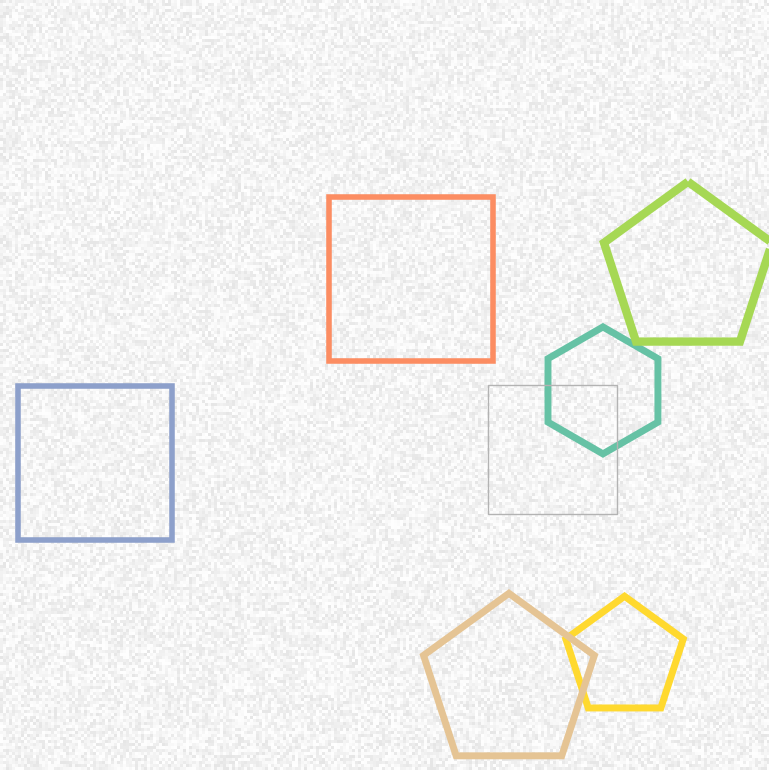[{"shape": "hexagon", "thickness": 2.5, "radius": 0.41, "center": [0.783, 0.493]}, {"shape": "square", "thickness": 2, "radius": 0.53, "center": [0.534, 0.637]}, {"shape": "square", "thickness": 2, "radius": 0.5, "center": [0.124, 0.399]}, {"shape": "pentagon", "thickness": 3, "radius": 0.57, "center": [0.894, 0.649]}, {"shape": "pentagon", "thickness": 2.5, "radius": 0.4, "center": [0.811, 0.145]}, {"shape": "pentagon", "thickness": 2.5, "radius": 0.58, "center": [0.661, 0.113]}, {"shape": "square", "thickness": 0.5, "radius": 0.42, "center": [0.717, 0.417]}]